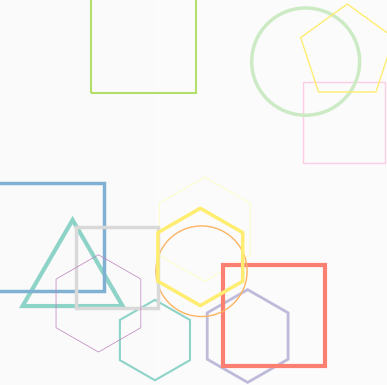[{"shape": "triangle", "thickness": 3, "radius": 0.75, "center": [0.187, 0.28]}, {"shape": "hexagon", "thickness": 1.5, "radius": 0.52, "center": [0.4, 0.117]}, {"shape": "hexagon", "thickness": 0.5, "radius": 0.68, "center": [0.528, 0.404]}, {"shape": "hexagon", "thickness": 2, "radius": 0.6, "center": [0.639, 0.127]}, {"shape": "square", "thickness": 3, "radius": 0.66, "center": [0.707, 0.18]}, {"shape": "square", "thickness": 2.5, "radius": 0.7, "center": [0.128, 0.384]}, {"shape": "circle", "thickness": 1, "radius": 0.59, "center": [0.52, 0.295]}, {"shape": "square", "thickness": 1.5, "radius": 0.68, "center": [0.371, 0.893]}, {"shape": "square", "thickness": 1, "radius": 0.53, "center": [0.887, 0.682]}, {"shape": "square", "thickness": 2.5, "radius": 0.53, "center": [0.302, 0.306]}, {"shape": "hexagon", "thickness": 0.5, "radius": 0.63, "center": [0.254, 0.212]}, {"shape": "circle", "thickness": 2.5, "radius": 0.7, "center": [0.789, 0.84]}, {"shape": "pentagon", "thickness": 1, "radius": 0.63, "center": [0.896, 0.863]}, {"shape": "hexagon", "thickness": 2.5, "radius": 0.63, "center": [0.517, 0.333]}]